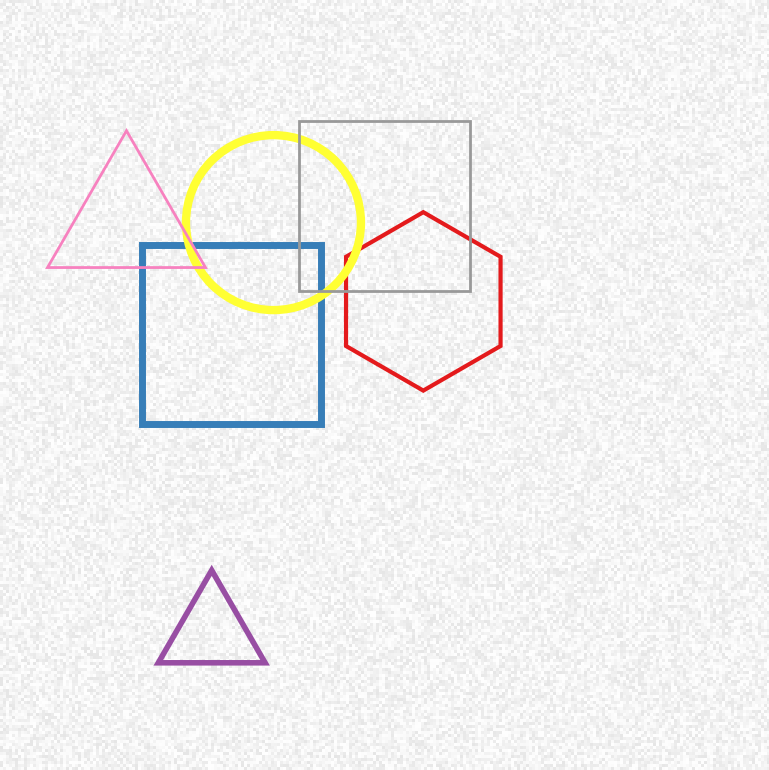[{"shape": "hexagon", "thickness": 1.5, "radius": 0.58, "center": [0.55, 0.609]}, {"shape": "square", "thickness": 2.5, "radius": 0.58, "center": [0.301, 0.565]}, {"shape": "triangle", "thickness": 2, "radius": 0.4, "center": [0.275, 0.179]}, {"shape": "circle", "thickness": 3, "radius": 0.57, "center": [0.355, 0.711]}, {"shape": "triangle", "thickness": 1, "radius": 0.59, "center": [0.164, 0.712]}, {"shape": "square", "thickness": 1, "radius": 0.55, "center": [0.499, 0.732]}]